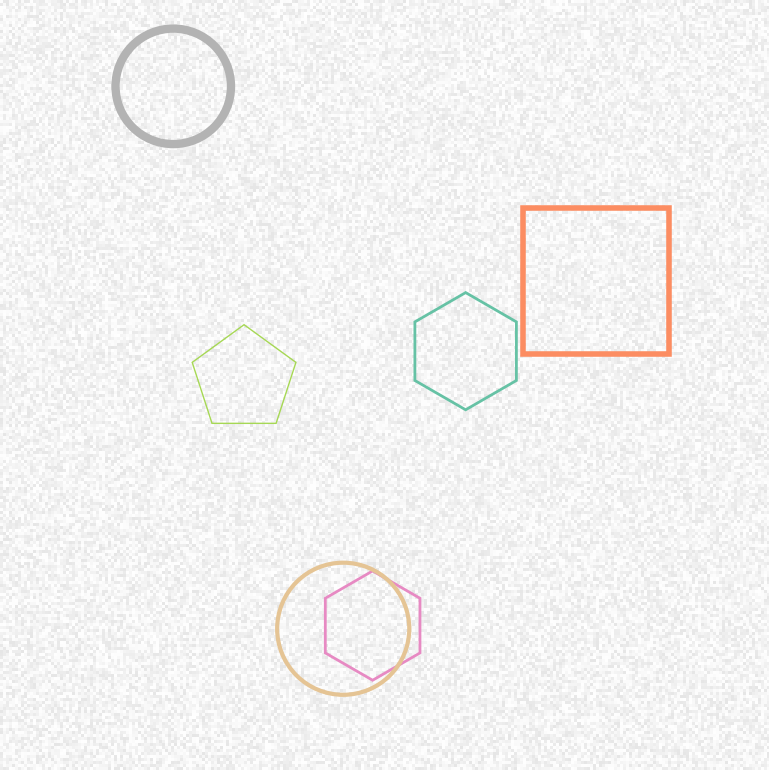[{"shape": "hexagon", "thickness": 1, "radius": 0.38, "center": [0.605, 0.544]}, {"shape": "square", "thickness": 2, "radius": 0.47, "center": [0.775, 0.635]}, {"shape": "hexagon", "thickness": 1, "radius": 0.35, "center": [0.484, 0.188]}, {"shape": "pentagon", "thickness": 0.5, "radius": 0.35, "center": [0.317, 0.507]}, {"shape": "circle", "thickness": 1.5, "radius": 0.43, "center": [0.446, 0.183]}, {"shape": "circle", "thickness": 3, "radius": 0.37, "center": [0.225, 0.888]}]